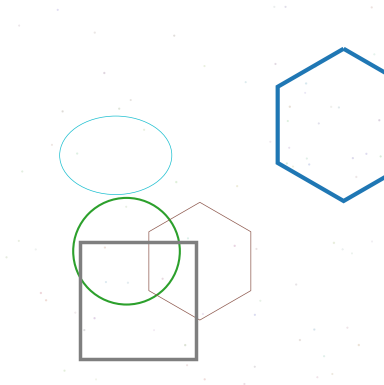[{"shape": "hexagon", "thickness": 3, "radius": 0.99, "center": [0.893, 0.676]}, {"shape": "circle", "thickness": 1.5, "radius": 0.69, "center": [0.329, 0.347]}, {"shape": "hexagon", "thickness": 0.5, "radius": 0.76, "center": [0.519, 0.322]}, {"shape": "square", "thickness": 2.5, "radius": 0.76, "center": [0.359, 0.22]}, {"shape": "oval", "thickness": 0.5, "radius": 0.73, "center": [0.301, 0.597]}]